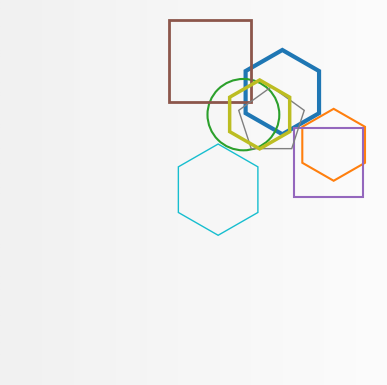[{"shape": "hexagon", "thickness": 3, "radius": 0.55, "center": [0.729, 0.761]}, {"shape": "hexagon", "thickness": 1.5, "radius": 0.47, "center": [0.861, 0.624]}, {"shape": "circle", "thickness": 1.5, "radius": 0.46, "center": [0.628, 0.702]}, {"shape": "square", "thickness": 1.5, "radius": 0.44, "center": [0.848, 0.578]}, {"shape": "square", "thickness": 2, "radius": 0.53, "center": [0.542, 0.842]}, {"shape": "pentagon", "thickness": 1, "radius": 0.44, "center": [0.701, 0.686]}, {"shape": "hexagon", "thickness": 2.5, "radius": 0.45, "center": [0.67, 0.703]}, {"shape": "hexagon", "thickness": 1, "radius": 0.59, "center": [0.563, 0.507]}]